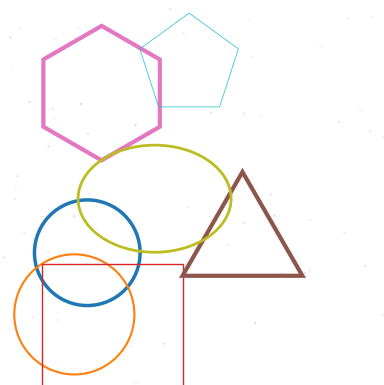[{"shape": "circle", "thickness": 2.5, "radius": 0.69, "center": [0.227, 0.344]}, {"shape": "circle", "thickness": 1.5, "radius": 0.78, "center": [0.193, 0.183]}, {"shape": "square", "thickness": 1, "radius": 0.91, "center": [0.292, 0.132]}, {"shape": "triangle", "thickness": 3, "radius": 0.9, "center": [0.63, 0.374]}, {"shape": "hexagon", "thickness": 3, "radius": 0.87, "center": [0.264, 0.758]}, {"shape": "oval", "thickness": 2, "radius": 0.99, "center": [0.402, 0.484]}, {"shape": "pentagon", "thickness": 0.5, "radius": 0.67, "center": [0.491, 0.831]}]